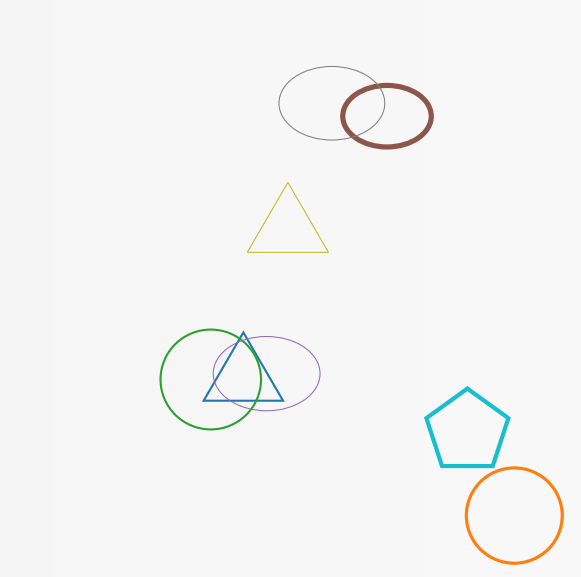[{"shape": "triangle", "thickness": 1, "radius": 0.39, "center": [0.419, 0.345]}, {"shape": "circle", "thickness": 1.5, "radius": 0.41, "center": [0.885, 0.106]}, {"shape": "circle", "thickness": 1, "radius": 0.43, "center": [0.363, 0.342]}, {"shape": "oval", "thickness": 0.5, "radius": 0.46, "center": [0.459, 0.352]}, {"shape": "oval", "thickness": 2.5, "radius": 0.38, "center": [0.666, 0.798]}, {"shape": "oval", "thickness": 0.5, "radius": 0.46, "center": [0.571, 0.82]}, {"shape": "triangle", "thickness": 0.5, "radius": 0.4, "center": [0.495, 0.603]}, {"shape": "pentagon", "thickness": 2, "radius": 0.37, "center": [0.804, 0.252]}]